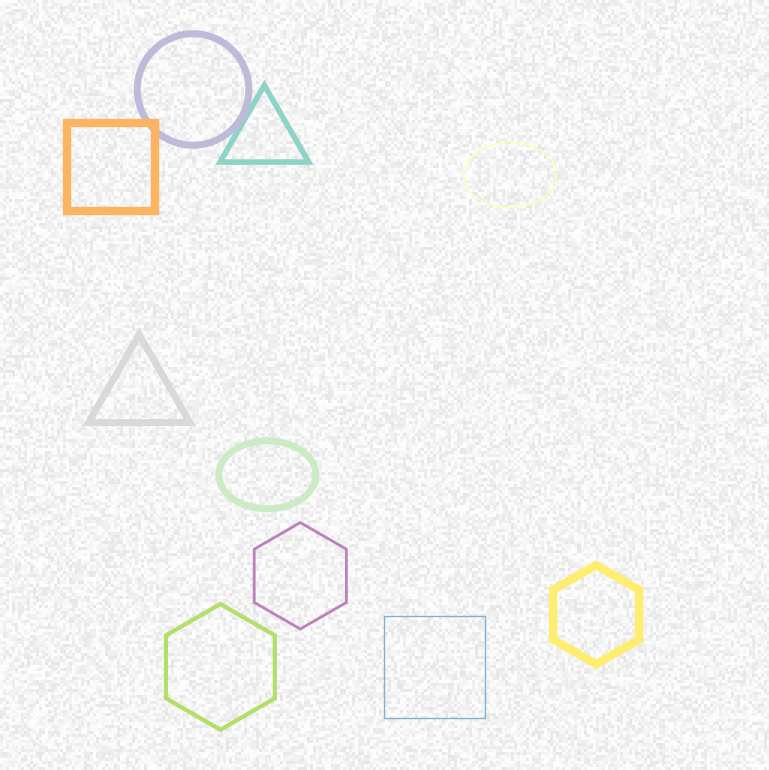[{"shape": "triangle", "thickness": 2, "radius": 0.33, "center": [0.343, 0.823]}, {"shape": "oval", "thickness": 0.5, "radius": 0.3, "center": [0.663, 0.773]}, {"shape": "circle", "thickness": 2.5, "radius": 0.36, "center": [0.251, 0.884]}, {"shape": "square", "thickness": 0.5, "radius": 0.33, "center": [0.564, 0.134]}, {"shape": "square", "thickness": 3, "radius": 0.29, "center": [0.144, 0.783]}, {"shape": "hexagon", "thickness": 1.5, "radius": 0.41, "center": [0.286, 0.134]}, {"shape": "triangle", "thickness": 2.5, "radius": 0.38, "center": [0.181, 0.489]}, {"shape": "hexagon", "thickness": 1, "radius": 0.35, "center": [0.39, 0.252]}, {"shape": "oval", "thickness": 2.5, "radius": 0.32, "center": [0.347, 0.383]}, {"shape": "hexagon", "thickness": 3, "radius": 0.32, "center": [0.774, 0.202]}]